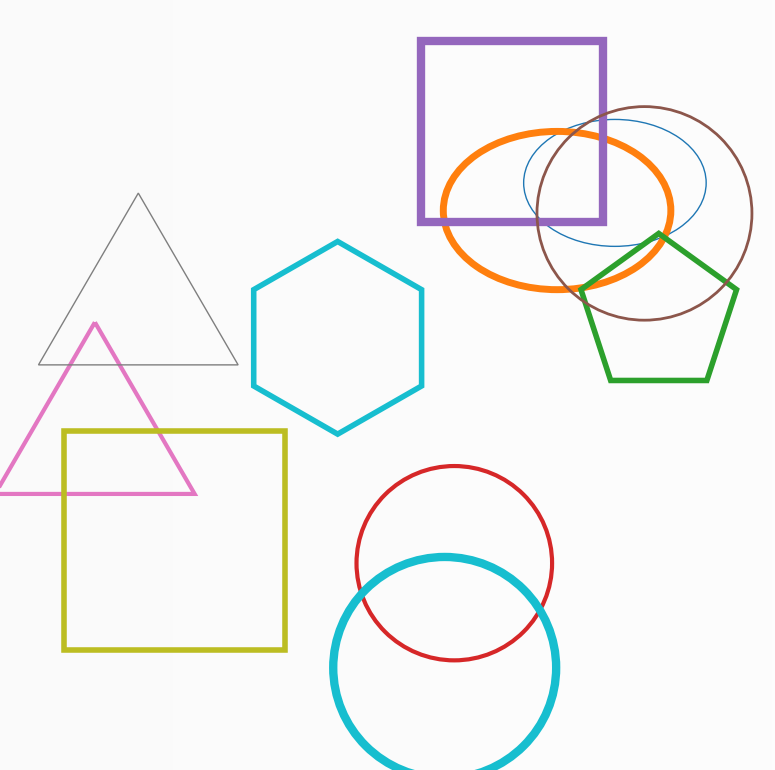[{"shape": "oval", "thickness": 0.5, "radius": 0.59, "center": [0.793, 0.762]}, {"shape": "oval", "thickness": 2.5, "radius": 0.73, "center": [0.719, 0.727]}, {"shape": "pentagon", "thickness": 2, "radius": 0.53, "center": [0.85, 0.591]}, {"shape": "circle", "thickness": 1.5, "radius": 0.63, "center": [0.586, 0.269]}, {"shape": "square", "thickness": 3, "radius": 0.59, "center": [0.661, 0.829]}, {"shape": "circle", "thickness": 1, "radius": 0.69, "center": [0.832, 0.723]}, {"shape": "triangle", "thickness": 1.5, "radius": 0.74, "center": [0.122, 0.433]}, {"shape": "triangle", "thickness": 0.5, "radius": 0.74, "center": [0.178, 0.6]}, {"shape": "square", "thickness": 2, "radius": 0.71, "center": [0.225, 0.298]}, {"shape": "hexagon", "thickness": 2, "radius": 0.63, "center": [0.436, 0.561]}, {"shape": "circle", "thickness": 3, "radius": 0.72, "center": [0.574, 0.133]}]